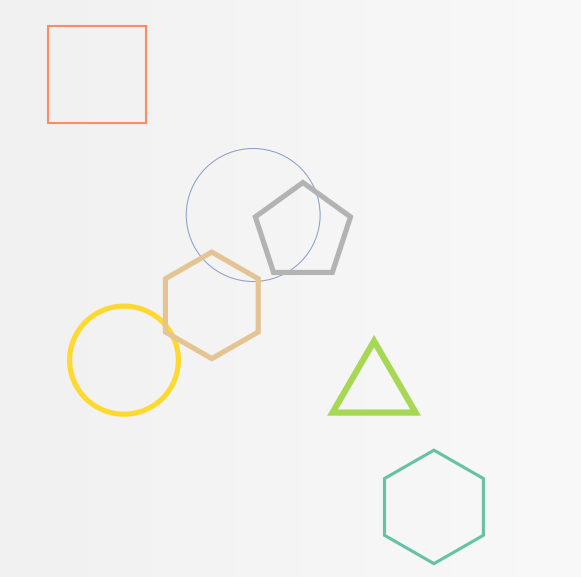[{"shape": "hexagon", "thickness": 1.5, "radius": 0.49, "center": [0.747, 0.121]}, {"shape": "square", "thickness": 1, "radius": 0.42, "center": [0.167, 0.87]}, {"shape": "circle", "thickness": 0.5, "radius": 0.58, "center": [0.436, 0.627]}, {"shape": "triangle", "thickness": 3, "radius": 0.41, "center": [0.644, 0.326]}, {"shape": "circle", "thickness": 2.5, "radius": 0.47, "center": [0.213, 0.375]}, {"shape": "hexagon", "thickness": 2.5, "radius": 0.46, "center": [0.364, 0.47]}, {"shape": "pentagon", "thickness": 2.5, "radius": 0.43, "center": [0.521, 0.597]}]